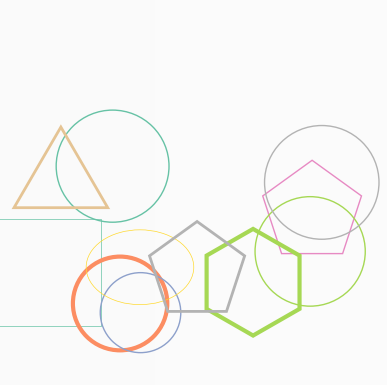[{"shape": "circle", "thickness": 1, "radius": 0.73, "center": [0.291, 0.568]}, {"shape": "square", "thickness": 0.5, "radius": 0.7, "center": [0.121, 0.292]}, {"shape": "circle", "thickness": 3, "radius": 0.61, "center": [0.31, 0.212]}, {"shape": "circle", "thickness": 1, "radius": 0.52, "center": [0.363, 0.188]}, {"shape": "pentagon", "thickness": 1, "radius": 0.67, "center": [0.805, 0.45]}, {"shape": "circle", "thickness": 1, "radius": 0.71, "center": [0.8, 0.347]}, {"shape": "hexagon", "thickness": 3, "radius": 0.69, "center": [0.653, 0.267]}, {"shape": "oval", "thickness": 0.5, "radius": 0.69, "center": [0.361, 0.306]}, {"shape": "triangle", "thickness": 2, "radius": 0.7, "center": [0.157, 0.53]}, {"shape": "circle", "thickness": 1, "radius": 0.74, "center": [0.83, 0.526]}, {"shape": "pentagon", "thickness": 2, "radius": 0.65, "center": [0.509, 0.296]}]